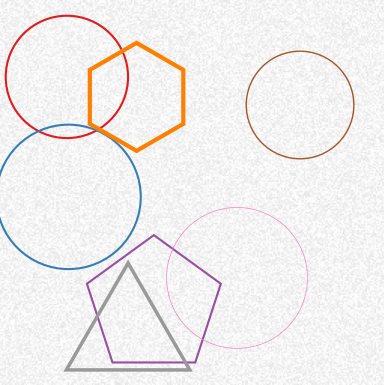[{"shape": "circle", "thickness": 1.5, "radius": 0.79, "center": [0.174, 0.8]}, {"shape": "circle", "thickness": 1.5, "radius": 0.94, "center": [0.178, 0.489]}, {"shape": "pentagon", "thickness": 1.5, "radius": 0.91, "center": [0.4, 0.206]}, {"shape": "hexagon", "thickness": 3, "radius": 0.7, "center": [0.355, 0.748]}, {"shape": "circle", "thickness": 1, "radius": 0.7, "center": [0.779, 0.727]}, {"shape": "circle", "thickness": 0.5, "radius": 0.92, "center": [0.616, 0.278]}, {"shape": "triangle", "thickness": 2.5, "radius": 0.93, "center": [0.333, 0.132]}]